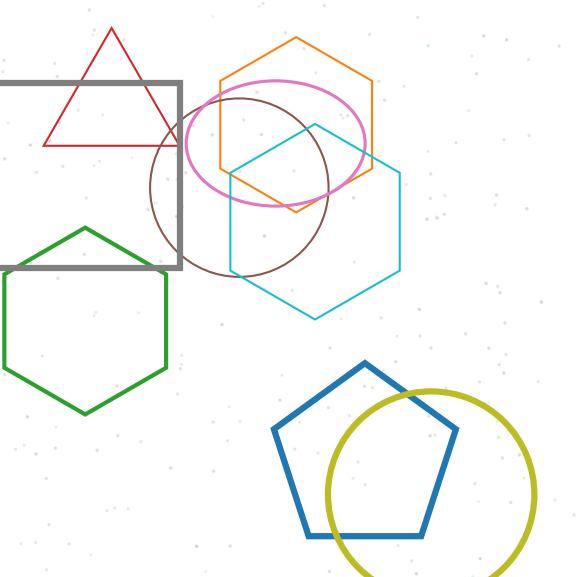[{"shape": "pentagon", "thickness": 3, "radius": 0.83, "center": [0.632, 0.205]}, {"shape": "hexagon", "thickness": 1, "radius": 0.76, "center": [0.513, 0.783]}, {"shape": "hexagon", "thickness": 2, "radius": 0.81, "center": [0.148, 0.443]}, {"shape": "triangle", "thickness": 1, "radius": 0.68, "center": [0.193, 0.815]}, {"shape": "circle", "thickness": 1, "radius": 0.77, "center": [0.414, 0.674]}, {"shape": "oval", "thickness": 1.5, "radius": 0.77, "center": [0.477, 0.751]}, {"shape": "square", "thickness": 3, "radius": 0.8, "center": [0.152, 0.695]}, {"shape": "circle", "thickness": 3, "radius": 0.89, "center": [0.747, 0.143]}, {"shape": "hexagon", "thickness": 1, "radius": 0.85, "center": [0.546, 0.615]}]